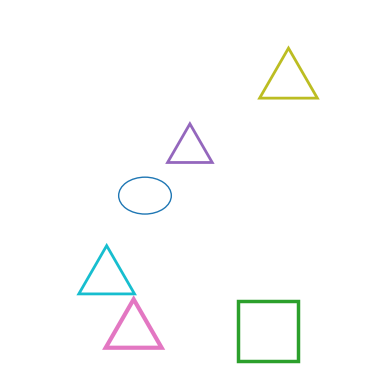[{"shape": "oval", "thickness": 1, "radius": 0.34, "center": [0.377, 0.492]}, {"shape": "square", "thickness": 2.5, "radius": 0.39, "center": [0.697, 0.141]}, {"shape": "triangle", "thickness": 2, "radius": 0.33, "center": [0.493, 0.611]}, {"shape": "triangle", "thickness": 3, "radius": 0.42, "center": [0.347, 0.139]}, {"shape": "triangle", "thickness": 2, "radius": 0.43, "center": [0.749, 0.788]}, {"shape": "triangle", "thickness": 2, "radius": 0.42, "center": [0.277, 0.278]}]